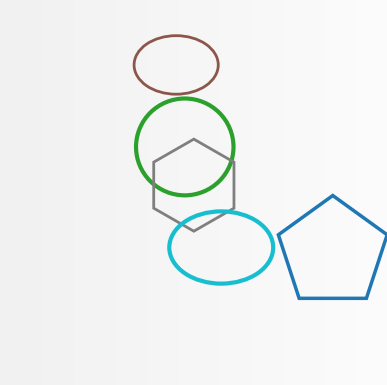[{"shape": "pentagon", "thickness": 2.5, "radius": 0.74, "center": [0.859, 0.345]}, {"shape": "circle", "thickness": 3, "radius": 0.63, "center": [0.477, 0.618]}, {"shape": "oval", "thickness": 2, "radius": 0.54, "center": [0.455, 0.831]}, {"shape": "hexagon", "thickness": 2, "radius": 0.6, "center": [0.5, 0.519]}, {"shape": "oval", "thickness": 3, "radius": 0.67, "center": [0.571, 0.357]}]